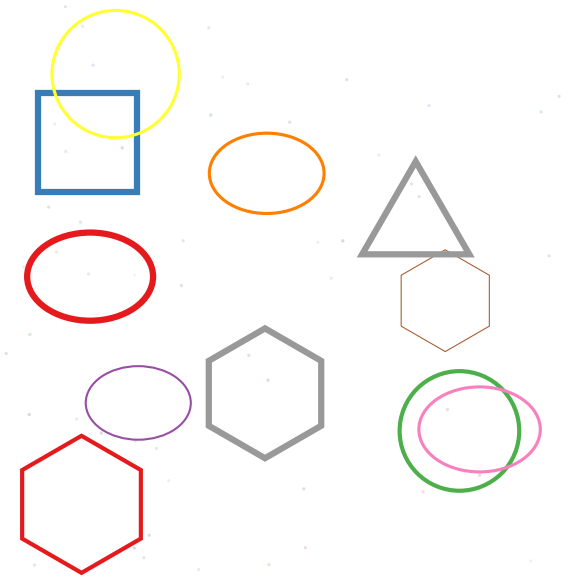[{"shape": "oval", "thickness": 3, "radius": 0.55, "center": [0.156, 0.52]}, {"shape": "hexagon", "thickness": 2, "radius": 0.59, "center": [0.141, 0.126]}, {"shape": "square", "thickness": 3, "radius": 0.43, "center": [0.151, 0.753]}, {"shape": "circle", "thickness": 2, "radius": 0.52, "center": [0.796, 0.253]}, {"shape": "oval", "thickness": 1, "radius": 0.45, "center": [0.239, 0.301]}, {"shape": "oval", "thickness": 1.5, "radius": 0.5, "center": [0.462, 0.699]}, {"shape": "circle", "thickness": 1.5, "radius": 0.55, "center": [0.2, 0.871]}, {"shape": "hexagon", "thickness": 0.5, "radius": 0.44, "center": [0.771, 0.478]}, {"shape": "oval", "thickness": 1.5, "radius": 0.53, "center": [0.83, 0.256]}, {"shape": "hexagon", "thickness": 3, "radius": 0.56, "center": [0.459, 0.318]}, {"shape": "triangle", "thickness": 3, "radius": 0.54, "center": [0.72, 0.612]}]